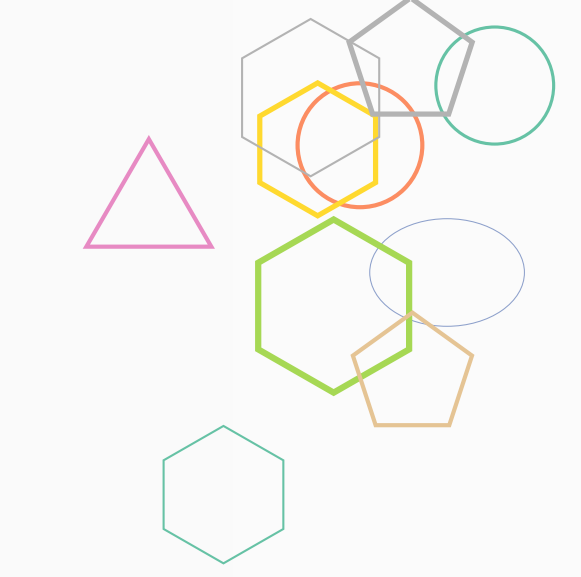[{"shape": "hexagon", "thickness": 1, "radius": 0.59, "center": [0.384, 0.143]}, {"shape": "circle", "thickness": 1.5, "radius": 0.51, "center": [0.851, 0.851]}, {"shape": "circle", "thickness": 2, "radius": 0.54, "center": [0.619, 0.748]}, {"shape": "oval", "thickness": 0.5, "radius": 0.67, "center": [0.769, 0.527]}, {"shape": "triangle", "thickness": 2, "radius": 0.62, "center": [0.256, 0.634]}, {"shape": "hexagon", "thickness": 3, "radius": 0.75, "center": [0.574, 0.469]}, {"shape": "hexagon", "thickness": 2.5, "radius": 0.58, "center": [0.547, 0.74]}, {"shape": "pentagon", "thickness": 2, "radius": 0.54, "center": [0.71, 0.35]}, {"shape": "pentagon", "thickness": 2.5, "radius": 0.56, "center": [0.707, 0.892]}, {"shape": "hexagon", "thickness": 1, "radius": 0.68, "center": [0.534, 0.83]}]